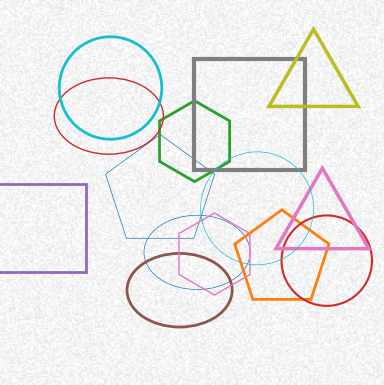[{"shape": "pentagon", "thickness": 0.5, "radius": 0.75, "center": [0.416, 0.502]}, {"shape": "oval", "thickness": 0.5, "radius": 0.69, "center": [0.512, 0.344]}, {"shape": "pentagon", "thickness": 2, "radius": 0.64, "center": [0.732, 0.326]}, {"shape": "hexagon", "thickness": 2, "radius": 0.53, "center": [0.505, 0.633]}, {"shape": "oval", "thickness": 1, "radius": 0.71, "center": [0.283, 0.699]}, {"shape": "circle", "thickness": 1.5, "radius": 0.59, "center": [0.849, 0.323]}, {"shape": "square", "thickness": 2, "radius": 0.57, "center": [0.109, 0.407]}, {"shape": "oval", "thickness": 2, "radius": 0.68, "center": [0.466, 0.246]}, {"shape": "triangle", "thickness": 2.5, "radius": 0.7, "center": [0.837, 0.424]}, {"shape": "hexagon", "thickness": 1, "radius": 0.53, "center": [0.557, 0.34]}, {"shape": "square", "thickness": 3, "radius": 0.72, "center": [0.648, 0.703]}, {"shape": "triangle", "thickness": 2.5, "radius": 0.67, "center": [0.814, 0.79]}, {"shape": "circle", "thickness": 2, "radius": 0.67, "center": [0.287, 0.771]}, {"shape": "circle", "thickness": 0.5, "radius": 0.73, "center": [0.668, 0.459]}]